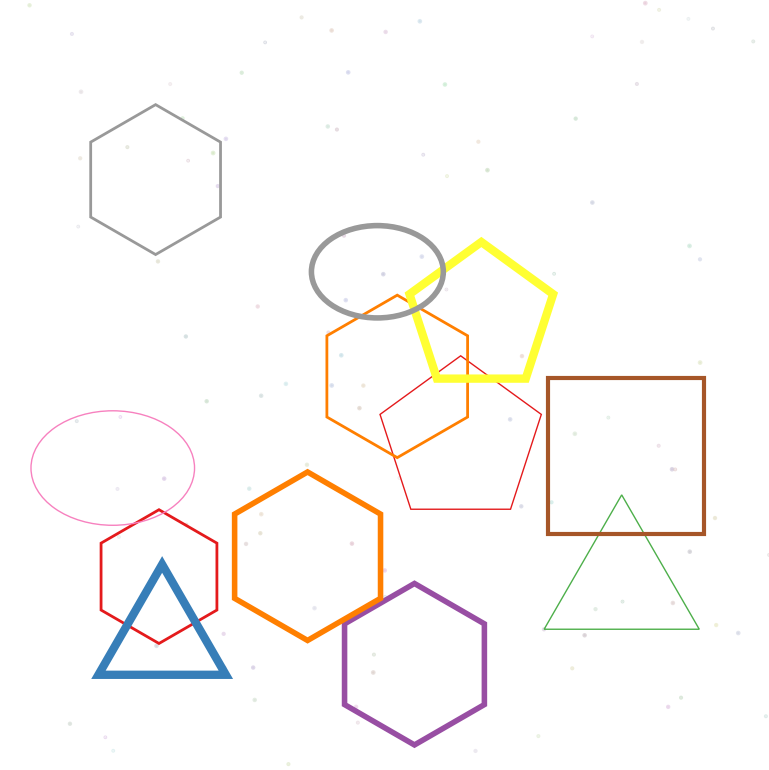[{"shape": "hexagon", "thickness": 1, "radius": 0.43, "center": [0.206, 0.251]}, {"shape": "pentagon", "thickness": 0.5, "radius": 0.55, "center": [0.598, 0.428]}, {"shape": "triangle", "thickness": 3, "radius": 0.48, "center": [0.211, 0.171]}, {"shape": "triangle", "thickness": 0.5, "radius": 0.58, "center": [0.807, 0.241]}, {"shape": "hexagon", "thickness": 2, "radius": 0.52, "center": [0.538, 0.137]}, {"shape": "hexagon", "thickness": 1, "radius": 0.53, "center": [0.516, 0.511]}, {"shape": "hexagon", "thickness": 2, "radius": 0.55, "center": [0.399, 0.278]}, {"shape": "pentagon", "thickness": 3, "radius": 0.49, "center": [0.625, 0.588]}, {"shape": "square", "thickness": 1.5, "radius": 0.51, "center": [0.814, 0.408]}, {"shape": "oval", "thickness": 0.5, "radius": 0.53, "center": [0.146, 0.392]}, {"shape": "oval", "thickness": 2, "radius": 0.43, "center": [0.49, 0.647]}, {"shape": "hexagon", "thickness": 1, "radius": 0.49, "center": [0.202, 0.767]}]